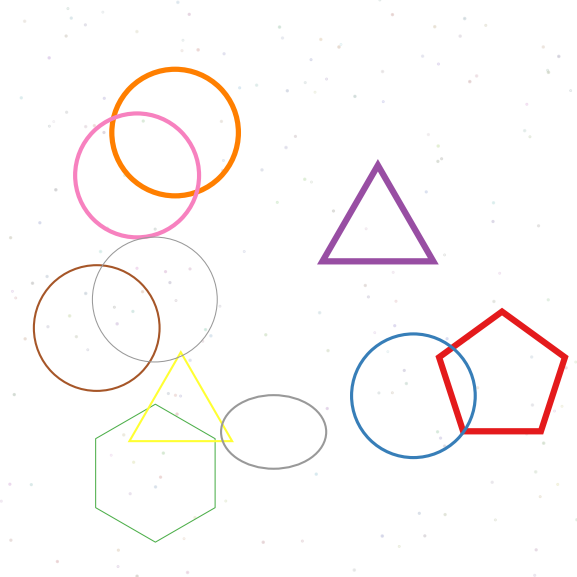[{"shape": "pentagon", "thickness": 3, "radius": 0.57, "center": [0.869, 0.345]}, {"shape": "circle", "thickness": 1.5, "radius": 0.54, "center": [0.716, 0.314]}, {"shape": "hexagon", "thickness": 0.5, "radius": 0.6, "center": [0.269, 0.18]}, {"shape": "triangle", "thickness": 3, "radius": 0.55, "center": [0.654, 0.602]}, {"shape": "circle", "thickness": 2.5, "radius": 0.55, "center": [0.303, 0.77]}, {"shape": "triangle", "thickness": 1, "radius": 0.51, "center": [0.313, 0.287]}, {"shape": "circle", "thickness": 1, "radius": 0.54, "center": [0.167, 0.431]}, {"shape": "circle", "thickness": 2, "radius": 0.54, "center": [0.237, 0.695]}, {"shape": "oval", "thickness": 1, "radius": 0.46, "center": [0.474, 0.251]}, {"shape": "circle", "thickness": 0.5, "radius": 0.54, "center": [0.268, 0.48]}]